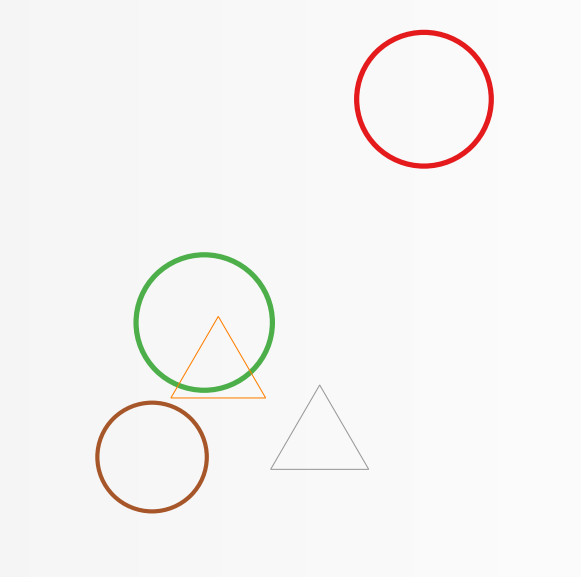[{"shape": "circle", "thickness": 2.5, "radius": 0.58, "center": [0.729, 0.827]}, {"shape": "circle", "thickness": 2.5, "radius": 0.59, "center": [0.351, 0.441]}, {"shape": "triangle", "thickness": 0.5, "radius": 0.47, "center": [0.376, 0.357]}, {"shape": "circle", "thickness": 2, "radius": 0.47, "center": [0.262, 0.208]}, {"shape": "triangle", "thickness": 0.5, "radius": 0.49, "center": [0.55, 0.235]}]